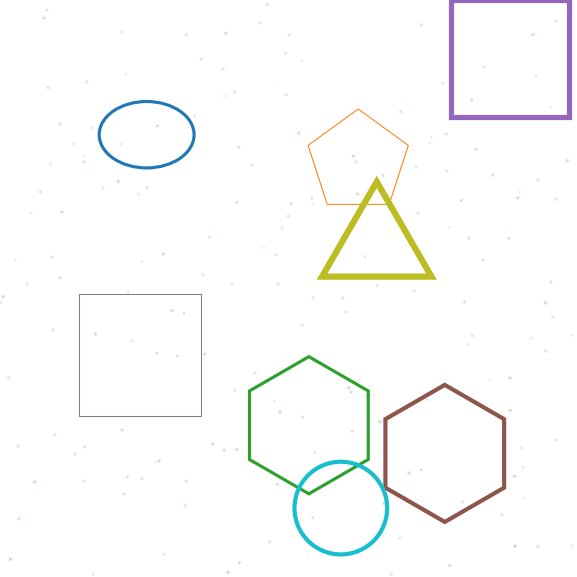[{"shape": "oval", "thickness": 1.5, "radius": 0.41, "center": [0.254, 0.766]}, {"shape": "pentagon", "thickness": 0.5, "radius": 0.46, "center": [0.62, 0.719]}, {"shape": "hexagon", "thickness": 1.5, "radius": 0.59, "center": [0.535, 0.263]}, {"shape": "square", "thickness": 2.5, "radius": 0.51, "center": [0.883, 0.898]}, {"shape": "hexagon", "thickness": 2, "radius": 0.59, "center": [0.77, 0.214]}, {"shape": "square", "thickness": 0.5, "radius": 0.53, "center": [0.242, 0.384]}, {"shape": "triangle", "thickness": 3, "radius": 0.55, "center": [0.652, 0.575]}, {"shape": "circle", "thickness": 2, "radius": 0.4, "center": [0.59, 0.119]}]